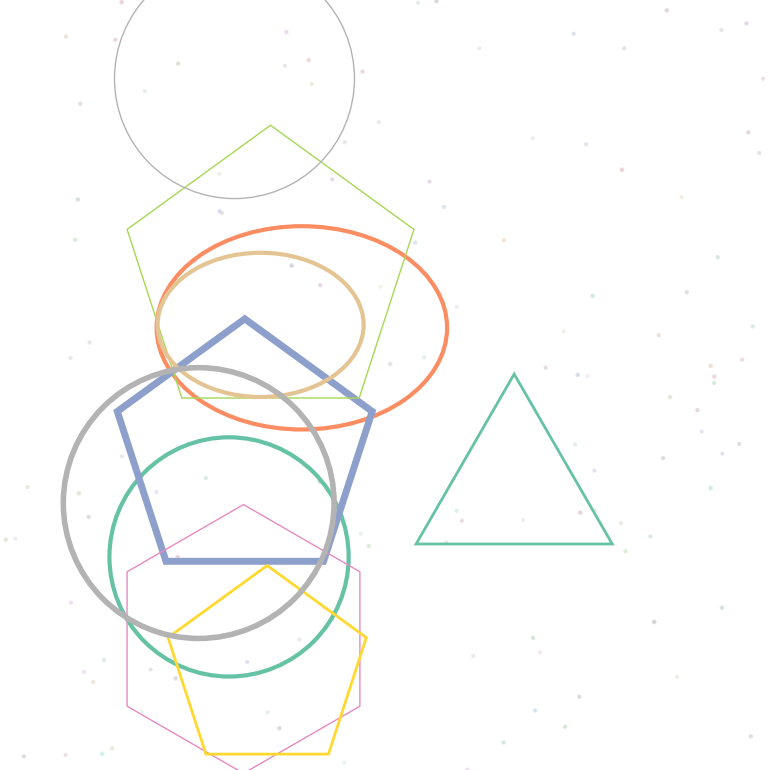[{"shape": "circle", "thickness": 1.5, "radius": 0.78, "center": [0.297, 0.277]}, {"shape": "triangle", "thickness": 1, "radius": 0.74, "center": [0.668, 0.367]}, {"shape": "oval", "thickness": 1.5, "radius": 0.94, "center": [0.392, 0.574]}, {"shape": "pentagon", "thickness": 2.5, "radius": 0.87, "center": [0.318, 0.412]}, {"shape": "hexagon", "thickness": 0.5, "radius": 0.87, "center": [0.316, 0.17]}, {"shape": "pentagon", "thickness": 0.5, "radius": 0.98, "center": [0.351, 0.642]}, {"shape": "pentagon", "thickness": 1, "radius": 0.68, "center": [0.347, 0.13]}, {"shape": "oval", "thickness": 1.5, "radius": 0.67, "center": [0.338, 0.578]}, {"shape": "circle", "thickness": 2, "radius": 0.88, "center": [0.258, 0.347]}, {"shape": "circle", "thickness": 0.5, "radius": 0.78, "center": [0.305, 0.898]}]